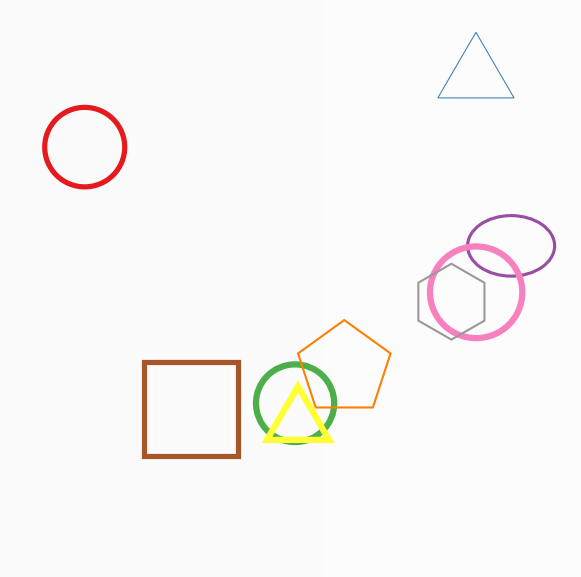[{"shape": "circle", "thickness": 2.5, "radius": 0.34, "center": [0.146, 0.744]}, {"shape": "triangle", "thickness": 0.5, "radius": 0.38, "center": [0.819, 0.867]}, {"shape": "circle", "thickness": 3, "radius": 0.34, "center": [0.508, 0.301]}, {"shape": "oval", "thickness": 1.5, "radius": 0.37, "center": [0.879, 0.573]}, {"shape": "pentagon", "thickness": 1, "radius": 0.42, "center": [0.592, 0.361]}, {"shape": "triangle", "thickness": 3, "radius": 0.31, "center": [0.513, 0.268]}, {"shape": "square", "thickness": 2.5, "radius": 0.41, "center": [0.329, 0.291]}, {"shape": "circle", "thickness": 3, "radius": 0.4, "center": [0.819, 0.493]}, {"shape": "hexagon", "thickness": 1, "radius": 0.33, "center": [0.777, 0.477]}]